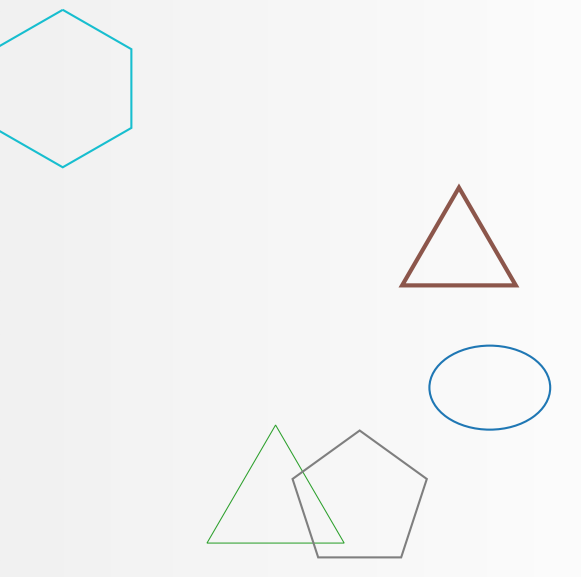[{"shape": "oval", "thickness": 1, "radius": 0.52, "center": [0.843, 0.328]}, {"shape": "triangle", "thickness": 0.5, "radius": 0.68, "center": [0.474, 0.127]}, {"shape": "triangle", "thickness": 2, "radius": 0.56, "center": [0.79, 0.561]}, {"shape": "pentagon", "thickness": 1, "radius": 0.61, "center": [0.619, 0.132]}, {"shape": "hexagon", "thickness": 1, "radius": 0.68, "center": [0.108, 0.846]}]